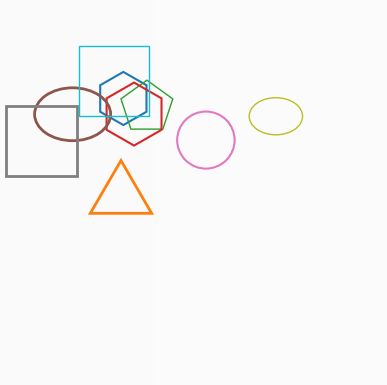[{"shape": "hexagon", "thickness": 1.5, "radius": 0.34, "center": [0.318, 0.744]}, {"shape": "triangle", "thickness": 2, "radius": 0.46, "center": [0.312, 0.492]}, {"shape": "pentagon", "thickness": 1, "radius": 0.35, "center": [0.379, 0.721]}, {"shape": "hexagon", "thickness": 1.5, "radius": 0.41, "center": [0.346, 0.704]}, {"shape": "oval", "thickness": 2, "radius": 0.49, "center": [0.187, 0.703]}, {"shape": "circle", "thickness": 1.5, "radius": 0.37, "center": [0.531, 0.636]}, {"shape": "square", "thickness": 2, "radius": 0.46, "center": [0.108, 0.633]}, {"shape": "oval", "thickness": 1, "radius": 0.34, "center": [0.712, 0.698]}, {"shape": "square", "thickness": 1, "radius": 0.45, "center": [0.295, 0.79]}]